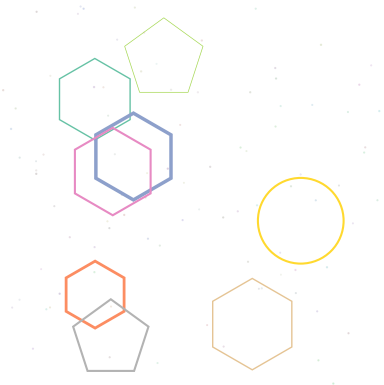[{"shape": "hexagon", "thickness": 1, "radius": 0.53, "center": [0.246, 0.742]}, {"shape": "hexagon", "thickness": 2, "radius": 0.43, "center": [0.247, 0.235]}, {"shape": "hexagon", "thickness": 2.5, "radius": 0.56, "center": [0.347, 0.593]}, {"shape": "hexagon", "thickness": 1.5, "radius": 0.57, "center": [0.293, 0.554]}, {"shape": "pentagon", "thickness": 0.5, "radius": 0.53, "center": [0.426, 0.847]}, {"shape": "circle", "thickness": 1.5, "radius": 0.56, "center": [0.781, 0.427]}, {"shape": "hexagon", "thickness": 1, "radius": 0.59, "center": [0.655, 0.158]}, {"shape": "pentagon", "thickness": 1.5, "radius": 0.51, "center": [0.288, 0.12]}]